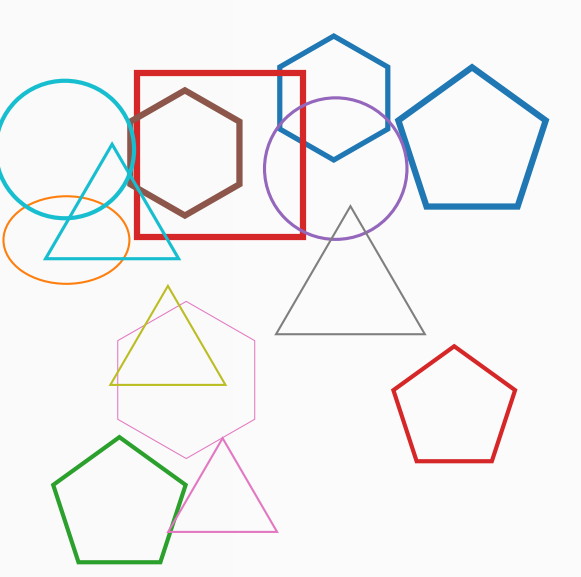[{"shape": "pentagon", "thickness": 3, "radius": 0.67, "center": [0.812, 0.749]}, {"shape": "hexagon", "thickness": 2.5, "radius": 0.54, "center": [0.574, 0.829]}, {"shape": "oval", "thickness": 1, "radius": 0.54, "center": [0.114, 0.583]}, {"shape": "pentagon", "thickness": 2, "radius": 0.6, "center": [0.205, 0.122]}, {"shape": "square", "thickness": 3, "radius": 0.71, "center": [0.378, 0.731]}, {"shape": "pentagon", "thickness": 2, "radius": 0.55, "center": [0.781, 0.289]}, {"shape": "circle", "thickness": 1.5, "radius": 0.61, "center": [0.578, 0.707]}, {"shape": "hexagon", "thickness": 3, "radius": 0.54, "center": [0.318, 0.734]}, {"shape": "triangle", "thickness": 1, "radius": 0.54, "center": [0.383, 0.132]}, {"shape": "hexagon", "thickness": 0.5, "radius": 0.68, "center": [0.32, 0.341]}, {"shape": "triangle", "thickness": 1, "radius": 0.74, "center": [0.603, 0.494]}, {"shape": "triangle", "thickness": 1, "radius": 0.57, "center": [0.289, 0.39]}, {"shape": "triangle", "thickness": 1.5, "radius": 0.66, "center": [0.193, 0.617]}, {"shape": "circle", "thickness": 2, "radius": 0.6, "center": [0.112, 0.74]}]